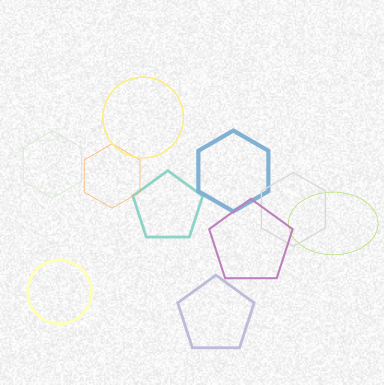[{"shape": "pentagon", "thickness": 2, "radius": 0.48, "center": [0.436, 0.461]}, {"shape": "circle", "thickness": 2, "radius": 0.41, "center": [0.155, 0.242]}, {"shape": "pentagon", "thickness": 2, "radius": 0.52, "center": [0.561, 0.181]}, {"shape": "hexagon", "thickness": 3, "radius": 0.53, "center": [0.606, 0.556]}, {"shape": "hexagon", "thickness": 0.5, "radius": 0.42, "center": [0.291, 0.543]}, {"shape": "oval", "thickness": 0.5, "radius": 0.58, "center": [0.866, 0.42]}, {"shape": "hexagon", "thickness": 1, "radius": 0.48, "center": [0.762, 0.456]}, {"shape": "pentagon", "thickness": 1.5, "radius": 0.57, "center": [0.652, 0.37]}, {"shape": "hexagon", "thickness": 0.5, "radius": 0.44, "center": [0.136, 0.573]}, {"shape": "circle", "thickness": 1, "radius": 0.52, "center": [0.372, 0.695]}]